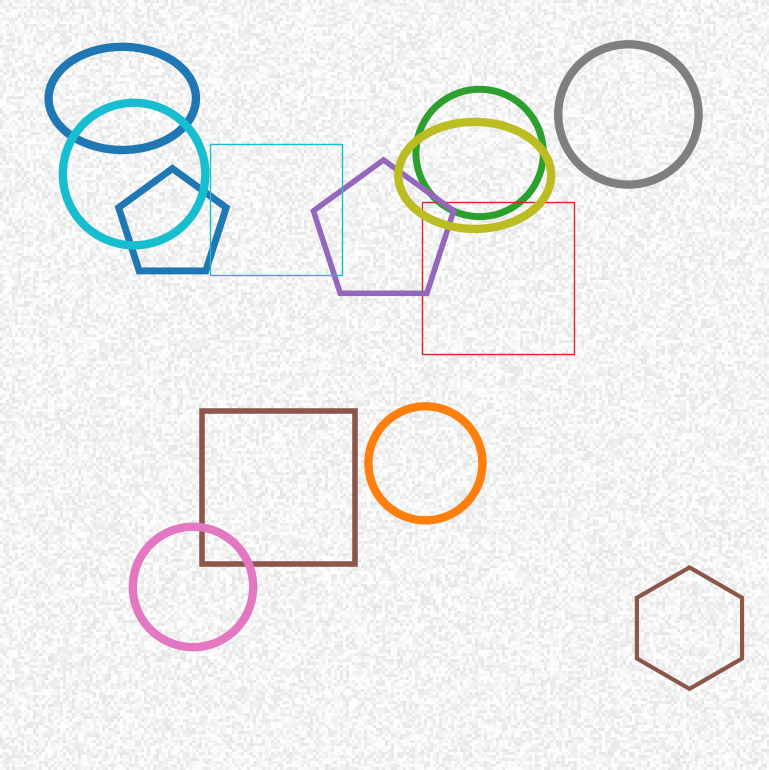[{"shape": "oval", "thickness": 3, "radius": 0.48, "center": [0.159, 0.872]}, {"shape": "pentagon", "thickness": 2.5, "radius": 0.37, "center": [0.224, 0.708]}, {"shape": "circle", "thickness": 3, "radius": 0.37, "center": [0.553, 0.398]}, {"shape": "circle", "thickness": 2.5, "radius": 0.41, "center": [0.623, 0.801]}, {"shape": "square", "thickness": 0.5, "radius": 0.49, "center": [0.647, 0.639]}, {"shape": "pentagon", "thickness": 2, "radius": 0.48, "center": [0.498, 0.697]}, {"shape": "hexagon", "thickness": 1.5, "radius": 0.39, "center": [0.895, 0.184]}, {"shape": "square", "thickness": 2, "radius": 0.5, "center": [0.362, 0.367]}, {"shape": "circle", "thickness": 3, "radius": 0.39, "center": [0.251, 0.238]}, {"shape": "circle", "thickness": 3, "radius": 0.46, "center": [0.816, 0.851]}, {"shape": "oval", "thickness": 3, "radius": 0.5, "center": [0.617, 0.772]}, {"shape": "square", "thickness": 0.5, "radius": 0.43, "center": [0.359, 0.728]}, {"shape": "circle", "thickness": 3, "radius": 0.46, "center": [0.174, 0.774]}]